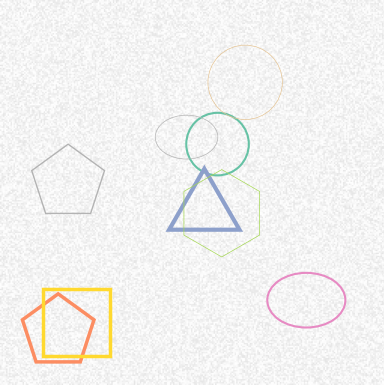[{"shape": "circle", "thickness": 1.5, "radius": 0.41, "center": [0.565, 0.626]}, {"shape": "pentagon", "thickness": 2.5, "radius": 0.49, "center": [0.151, 0.139]}, {"shape": "triangle", "thickness": 3, "radius": 0.53, "center": [0.531, 0.456]}, {"shape": "oval", "thickness": 1.5, "radius": 0.51, "center": [0.796, 0.22]}, {"shape": "hexagon", "thickness": 0.5, "radius": 0.57, "center": [0.576, 0.446]}, {"shape": "square", "thickness": 2.5, "radius": 0.43, "center": [0.198, 0.162]}, {"shape": "circle", "thickness": 0.5, "radius": 0.48, "center": [0.637, 0.786]}, {"shape": "pentagon", "thickness": 1, "radius": 0.5, "center": [0.177, 0.526]}, {"shape": "oval", "thickness": 0.5, "radius": 0.41, "center": [0.485, 0.644]}]